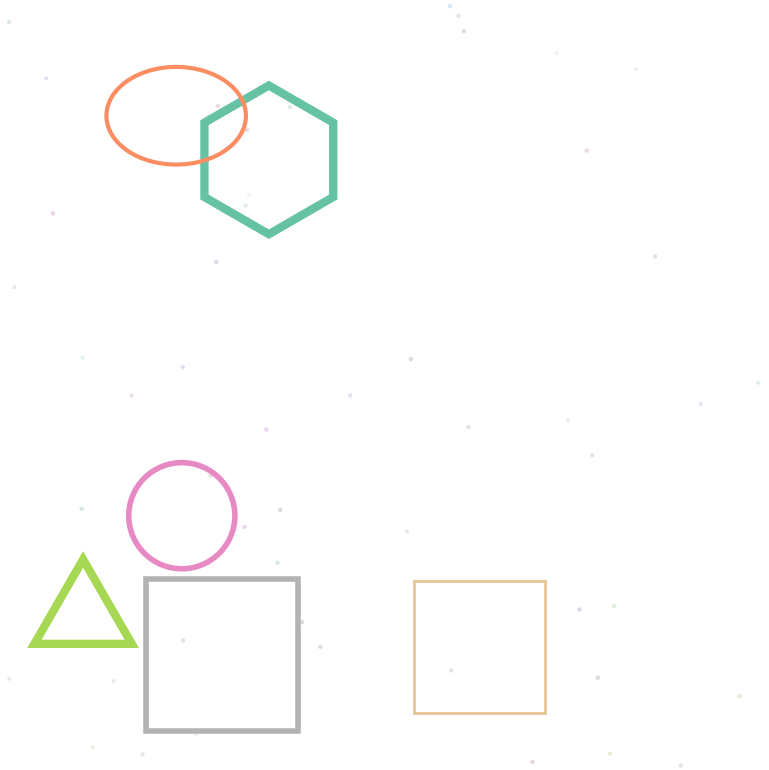[{"shape": "hexagon", "thickness": 3, "radius": 0.48, "center": [0.349, 0.792]}, {"shape": "oval", "thickness": 1.5, "radius": 0.45, "center": [0.229, 0.85]}, {"shape": "circle", "thickness": 2, "radius": 0.34, "center": [0.236, 0.33]}, {"shape": "triangle", "thickness": 3, "radius": 0.37, "center": [0.108, 0.2]}, {"shape": "square", "thickness": 1, "radius": 0.43, "center": [0.622, 0.16]}, {"shape": "square", "thickness": 2, "radius": 0.49, "center": [0.288, 0.149]}]